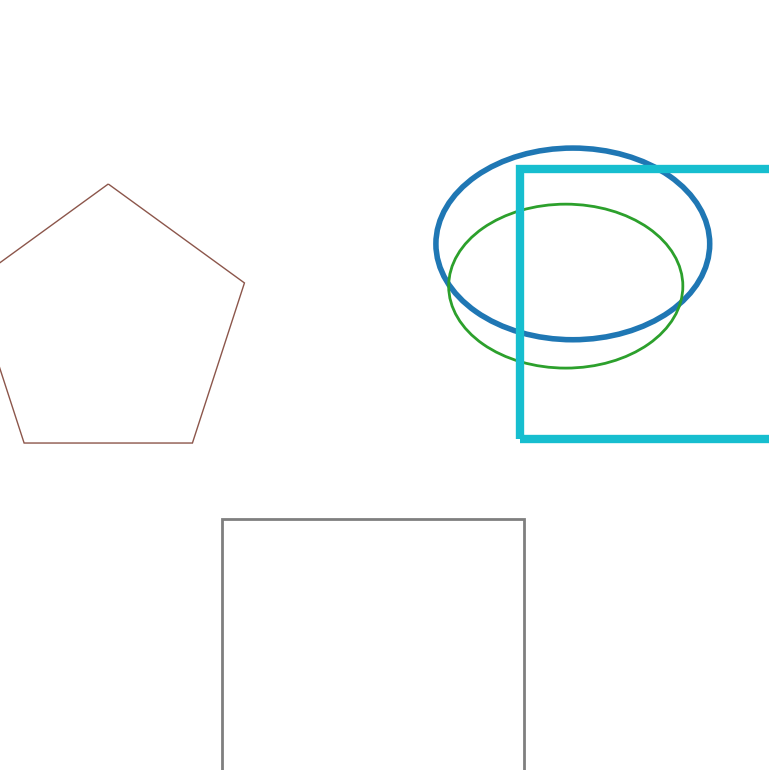[{"shape": "oval", "thickness": 2, "radius": 0.89, "center": [0.744, 0.683]}, {"shape": "oval", "thickness": 1, "radius": 0.76, "center": [0.735, 0.628]}, {"shape": "pentagon", "thickness": 0.5, "radius": 0.93, "center": [0.141, 0.575]}, {"shape": "square", "thickness": 1, "radius": 0.98, "center": [0.484, 0.13]}, {"shape": "square", "thickness": 3, "radius": 0.88, "center": [0.851, 0.605]}]